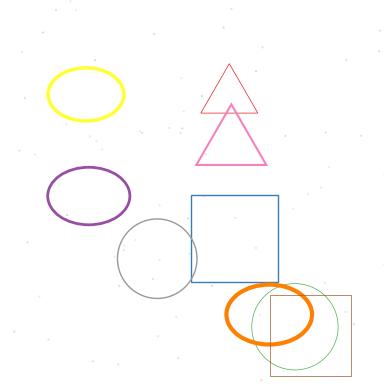[{"shape": "triangle", "thickness": 0.5, "radius": 0.43, "center": [0.596, 0.749]}, {"shape": "square", "thickness": 1, "radius": 0.57, "center": [0.61, 0.381]}, {"shape": "circle", "thickness": 0.5, "radius": 0.56, "center": [0.766, 0.151]}, {"shape": "oval", "thickness": 2, "radius": 0.53, "center": [0.231, 0.491]}, {"shape": "oval", "thickness": 3, "radius": 0.56, "center": [0.699, 0.183]}, {"shape": "oval", "thickness": 2.5, "radius": 0.49, "center": [0.223, 0.755]}, {"shape": "square", "thickness": 0.5, "radius": 0.52, "center": [0.807, 0.128]}, {"shape": "triangle", "thickness": 1.5, "radius": 0.52, "center": [0.601, 0.624]}, {"shape": "circle", "thickness": 1, "radius": 0.52, "center": [0.408, 0.328]}]